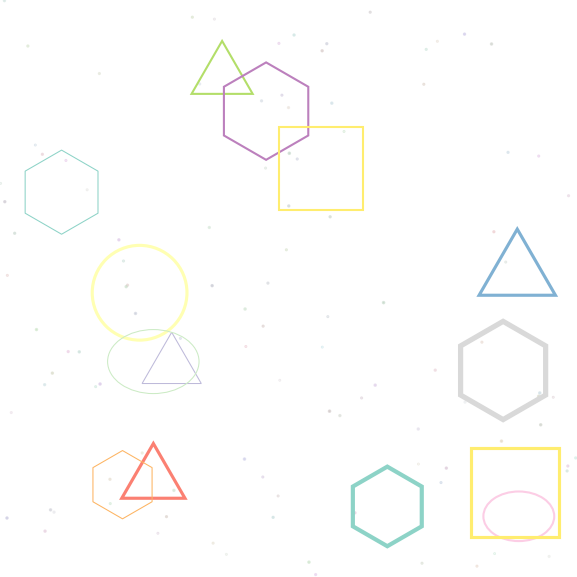[{"shape": "hexagon", "thickness": 0.5, "radius": 0.36, "center": [0.107, 0.666]}, {"shape": "hexagon", "thickness": 2, "radius": 0.34, "center": [0.671, 0.122]}, {"shape": "circle", "thickness": 1.5, "radius": 0.41, "center": [0.242, 0.492]}, {"shape": "triangle", "thickness": 0.5, "radius": 0.3, "center": [0.297, 0.365]}, {"shape": "triangle", "thickness": 1.5, "radius": 0.32, "center": [0.266, 0.168]}, {"shape": "triangle", "thickness": 1.5, "radius": 0.38, "center": [0.896, 0.526]}, {"shape": "hexagon", "thickness": 0.5, "radius": 0.3, "center": [0.212, 0.16]}, {"shape": "triangle", "thickness": 1, "radius": 0.31, "center": [0.385, 0.867]}, {"shape": "oval", "thickness": 1, "radius": 0.31, "center": [0.898, 0.105]}, {"shape": "hexagon", "thickness": 2.5, "radius": 0.43, "center": [0.871, 0.358]}, {"shape": "hexagon", "thickness": 1, "radius": 0.42, "center": [0.461, 0.807]}, {"shape": "oval", "thickness": 0.5, "radius": 0.4, "center": [0.265, 0.373]}, {"shape": "square", "thickness": 1.5, "radius": 0.38, "center": [0.892, 0.147]}, {"shape": "square", "thickness": 1, "radius": 0.36, "center": [0.556, 0.708]}]